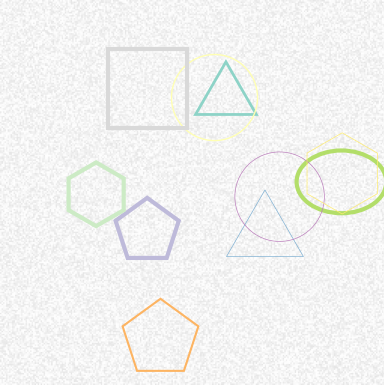[{"shape": "triangle", "thickness": 2, "radius": 0.46, "center": [0.587, 0.748]}, {"shape": "circle", "thickness": 1, "radius": 0.56, "center": [0.557, 0.747]}, {"shape": "pentagon", "thickness": 3, "radius": 0.43, "center": [0.382, 0.4]}, {"shape": "triangle", "thickness": 0.5, "radius": 0.58, "center": [0.688, 0.391]}, {"shape": "pentagon", "thickness": 1.5, "radius": 0.52, "center": [0.417, 0.12]}, {"shape": "oval", "thickness": 3, "radius": 0.58, "center": [0.887, 0.528]}, {"shape": "square", "thickness": 3, "radius": 0.51, "center": [0.383, 0.769]}, {"shape": "circle", "thickness": 0.5, "radius": 0.58, "center": [0.726, 0.489]}, {"shape": "hexagon", "thickness": 3, "radius": 0.41, "center": [0.25, 0.495]}, {"shape": "hexagon", "thickness": 0.5, "radius": 0.53, "center": [0.889, 0.55]}]